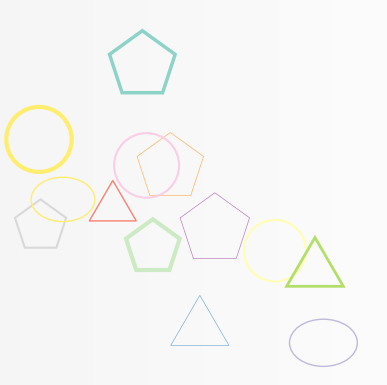[{"shape": "pentagon", "thickness": 2.5, "radius": 0.45, "center": [0.367, 0.831]}, {"shape": "circle", "thickness": 1.5, "radius": 0.4, "center": [0.71, 0.349]}, {"shape": "oval", "thickness": 1, "radius": 0.44, "center": [0.835, 0.11]}, {"shape": "triangle", "thickness": 1, "radius": 0.35, "center": [0.291, 0.461]}, {"shape": "triangle", "thickness": 0.5, "radius": 0.43, "center": [0.516, 0.146]}, {"shape": "pentagon", "thickness": 0.5, "radius": 0.45, "center": [0.44, 0.566]}, {"shape": "triangle", "thickness": 2, "radius": 0.42, "center": [0.813, 0.299]}, {"shape": "circle", "thickness": 1.5, "radius": 0.42, "center": [0.378, 0.57]}, {"shape": "pentagon", "thickness": 1.5, "radius": 0.35, "center": [0.105, 0.413]}, {"shape": "pentagon", "thickness": 0.5, "radius": 0.47, "center": [0.554, 0.405]}, {"shape": "pentagon", "thickness": 3, "radius": 0.36, "center": [0.394, 0.358]}, {"shape": "circle", "thickness": 3, "radius": 0.42, "center": [0.101, 0.638]}, {"shape": "oval", "thickness": 1, "radius": 0.41, "center": [0.163, 0.482]}]